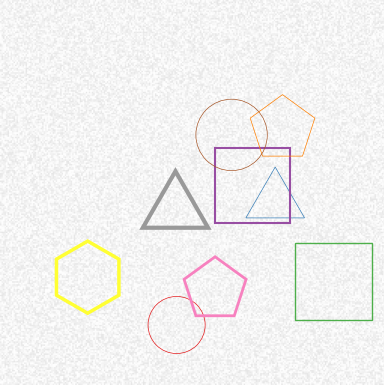[{"shape": "circle", "thickness": 0.5, "radius": 0.37, "center": [0.459, 0.156]}, {"shape": "triangle", "thickness": 0.5, "radius": 0.44, "center": [0.715, 0.478]}, {"shape": "square", "thickness": 1, "radius": 0.5, "center": [0.866, 0.268]}, {"shape": "square", "thickness": 1.5, "radius": 0.49, "center": [0.655, 0.517]}, {"shape": "pentagon", "thickness": 0.5, "radius": 0.44, "center": [0.734, 0.666]}, {"shape": "hexagon", "thickness": 2.5, "radius": 0.47, "center": [0.228, 0.28]}, {"shape": "circle", "thickness": 0.5, "radius": 0.46, "center": [0.602, 0.65]}, {"shape": "pentagon", "thickness": 2, "radius": 0.42, "center": [0.559, 0.248]}, {"shape": "triangle", "thickness": 3, "radius": 0.49, "center": [0.456, 0.457]}]